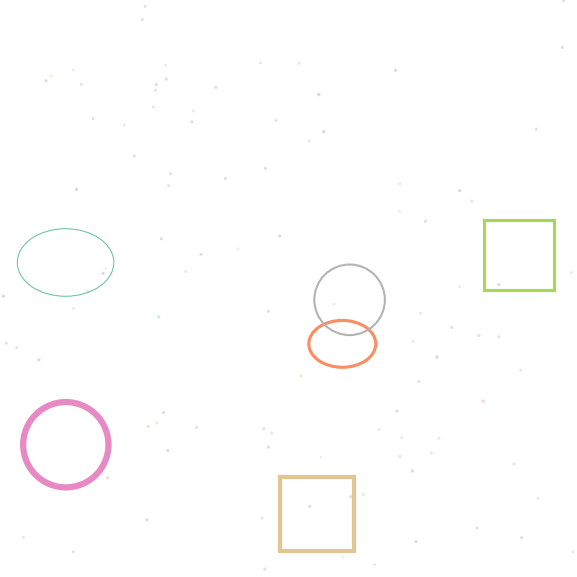[{"shape": "oval", "thickness": 0.5, "radius": 0.42, "center": [0.114, 0.545]}, {"shape": "oval", "thickness": 1.5, "radius": 0.29, "center": [0.593, 0.404]}, {"shape": "circle", "thickness": 3, "radius": 0.37, "center": [0.114, 0.229]}, {"shape": "square", "thickness": 1.5, "radius": 0.31, "center": [0.899, 0.557]}, {"shape": "square", "thickness": 2, "radius": 0.32, "center": [0.549, 0.109]}, {"shape": "circle", "thickness": 1, "radius": 0.31, "center": [0.605, 0.48]}]